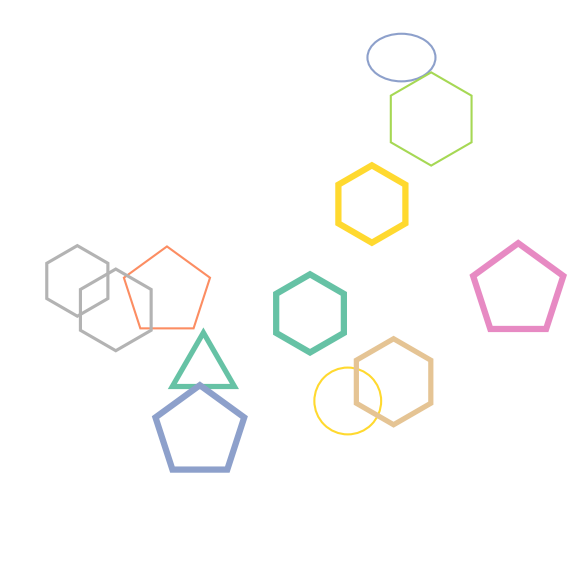[{"shape": "hexagon", "thickness": 3, "radius": 0.34, "center": [0.537, 0.456]}, {"shape": "triangle", "thickness": 2.5, "radius": 0.31, "center": [0.352, 0.361]}, {"shape": "pentagon", "thickness": 1, "radius": 0.39, "center": [0.289, 0.494]}, {"shape": "pentagon", "thickness": 3, "radius": 0.4, "center": [0.346, 0.251]}, {"shape": "oval", "thickness": 1, "radius": 0.29, "center": [0.695, 0.899]}, {"shape": "pentagon", "thickness": 3, "radius": 0.41, "center": [0.897, 0.496]}, {"shape": "hexagon", "thickness": 1, "radius": 0.4, "center": [0.747, 0.793]}, {"shape": "hexagon", "thickness": 3, "radius": 0.34, "center": [0.644, 0.646]}, {"shape": "circle", "thickness": 1, "radius": 0.29, "center": [0.602, 0.305]}, {"shape": "hexagon", "thickness": 2.5, "radius": 0.37, "center": [0.682, 0.338]}, {"shape": "hexagon", "thickness": 1.5, "radius": 0.35, "center": [0.2, 0.463]}, {"shape": "hexagon", "thickness": 1.5, "radius": 0.31, "center": [0.134, 0.513]}]